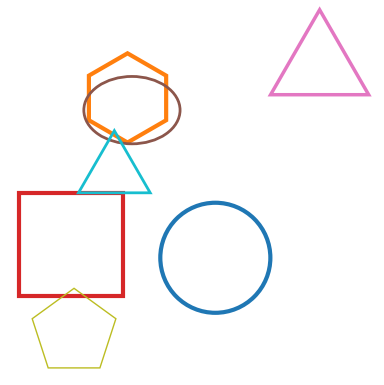[{"shape": "circle", "thickness": 3, "radius": 0.71, "center": [0.559, 0.33]}, {"shape": "hexagon", "thickness": 3, "radius": 0.58, "center": [0.331, 0.746]}, {"shape": "square", "thickness": 3, "radius": 0.67, "center": [0.184, 0.365]}, {"shape": "oval", "thickness": 2, "radius": 0.62, "center": [0.343, 0.714]}, {"shape": "triangle", "thickness": 2.5, "radius": 0.74, "center": [0.83, 0.828]}, {"shape": "pentagon", "thickness": 1, "radius": 0.57, "center": [0.192, 0.137]}, {"shape": "triangle", "thickness": 2, "radius": 0.54, "center": [0.297, 0.553]}]